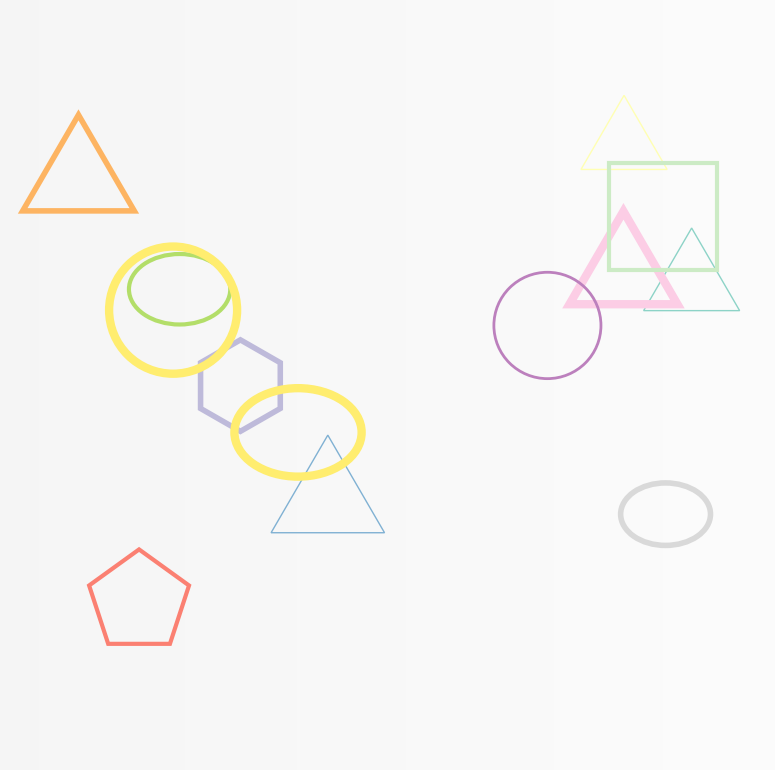[{"shape": "triangle", "thickness": 0.5, "radius": 0.36, "center": [0.892, 0.632]}, {"shape": "triangle", "thickness": 0.5, "radius": 0.32, "center": [0.805, 0.812]}, {"shape": "hexagon", "thickness": 2, "radius": 0.3, "center": [0.31, 0.499]}, {"shape": "pentagon", "thickness": 1.5, "radius": 0.34, "center": [0.179, 0.219]}, {"shape": "triangle", "thickness": 0.5, "radius": 0.42, "center": [0.423, 0.35]}, {"shape": "triangle", "thickness": 2, "radius": 0.42, "center": [0.101, 0.768]}, {"shape": "oval", "thickness": 1.5, "radius": 0.33, "center": [0.232, 0.624]}, {"shape": "triangle", "thickness": 3, "radius": 0.4, "center": [0.804, 0.645]}, {"shape": "oval", "thickness": 2, "radius": 0.29, "center": [0.859, 0.332]}, {"shape": "circle", "thickness": 1, "radius": 0.35, "center": [0.706, 0.577]}, {"shape": "square", "thickness": 1.5, "radius": 0.35, "center": [0.855, 0.719]}, {"shape": "circle", "thickness": 3, "radius": 0.41, "center": [0.223, 0.597]}, {"shape": "oval", "thickness": 3, "radius": 0.41, "center": [0.385, 0.438]}]